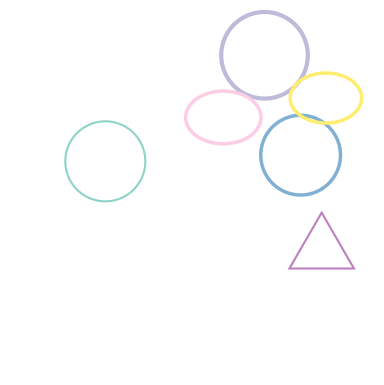[{"shape": "circle", "thickness": 1.5, "radius": 0.52, "center": [0.274, 0.581]}, {"shape": "circle", "thickness": 3, "radius": 0.56, "center": [0.687, 0.856]}, {"shape": "circle", "thickness": 2.5, "radius": 0.52, "center": [0.781, 0.597]}, {"shape": "oval", "thickness": 2.5, "radius": 0.49, "center": [0.58, 0.695]}, {"shape": "triangle", "thickness": 1.5, "radius": 0.48, "center": [0.836, 0.351]}, {"shape": "oval", "thickness": 2.5, "radius": 0.46, "center": [0.847, 0.745]}]